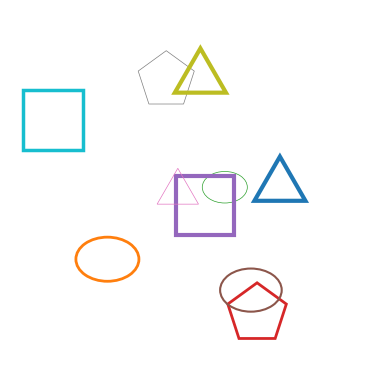[{"shape": "triangle", "thickness": 3, "radius": 0.38, "center": [0.727, 0.517]}, {"shape": "oval", "thickness": 2, "radius": 0.41, "center": [0.279, 0.327]}, {"shape": "oval", "thickness": 0.5, "radius": 0.29, "center": [0.584, 0.514]}, {"shape": "pentagon", "thickness": 2, "radius": 0.4, "center": [0.668, 0.185]}, {"shape": "square", "thickness": 3, "radius": 0.38, "center": [0.533, 0.467]}, {"shape": "oval", "thickness": 1.5, "radius": 0.4, "center": [0.652, 0.246]}, {"shape": "triangle", "thickness": 0.5, "radius": 0.31, "center": [0.462, 0.501]}, {"shape": "pentagon", "thickness": 0.5, "radius": 0.38, "center": [0.432, 0.792]}, {"shape": "triangle", "thickness": 3, "radius": 0.38, "center": [0.52, 0.798]}, {"shape": "square", "thickness": 2.5, "radius": 0.39, "center": [0.137, 0.688]}]